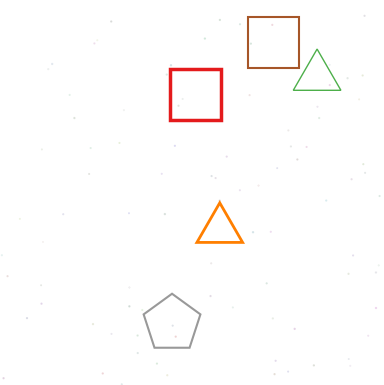[{"shape": "square", "thickness": 2.5, "radius": 0.33, "center": [0.508, 0.755]}, {"shape": "triangle", "thickness": 1, "radius": 0.36, "center": [0.824, 0.801]}, {"shape": "triangle", "thickness": 2, "radius": 0.34, "center": [0.571, 0.405]}, {"shape": "square", "thickness": 1.5, "radius": 0.33, "center": [0.711, 0.889]}, {"shape": "pentagon", "thickness": 1.5, "radius": 0.39, "center": [0.447, 0.16]}]